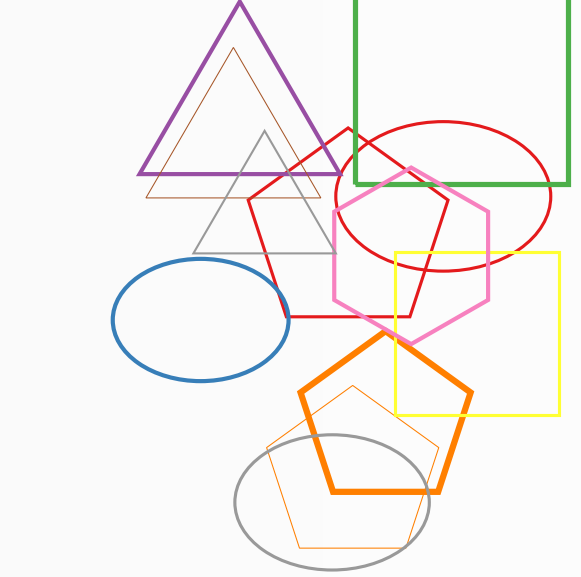[{"shape": "oval", "thickness": 1.5, "radius": 0.92, "center": [0.763, 0.659]}, {"shape": "pentagon", "thickness": 1.5, "radius": 0.9, "center": [0.599, 0.597]}, {"shape": "oval", "thickness": 2, "radius": 0.76, "center": [0.345, 0.445]}, {"shape": "square", "thickness": 2.5, "radius": 0.91, "center": [0.794, 0.864]}, {"shape": "triangle", "thickness": 2, "radius": 1.0, "center": [0.413, 0.797]}, {"shape": "pentagon", "thickness": 0.5, "radius": 0.78, "center": [0.607, 0.176]}, {"shape": "pentagon", "thickness": 3, "radius": 0.77, "center": [0.663, 0.272]}, {"shape": "square", "thickness": 1.5, "radius": 0.71, "center": [0.821, 0.421]}, {"shape": "triangle", "thickness": 0.5, "radius": 0.87, "center": [0.402, 0.743]}, {"shape": "hexagon", "thickness": 2, "radius": 0.76, "center": [0.707, 0.556]}, {"shape": "oval", "thickness": 1.5, "radius": 0.84, "center": [0.571, 0.129]}, {"shape": "triangle", "thickness": 1, "radius": 0.71, "center": [0.455, 0.631]}]